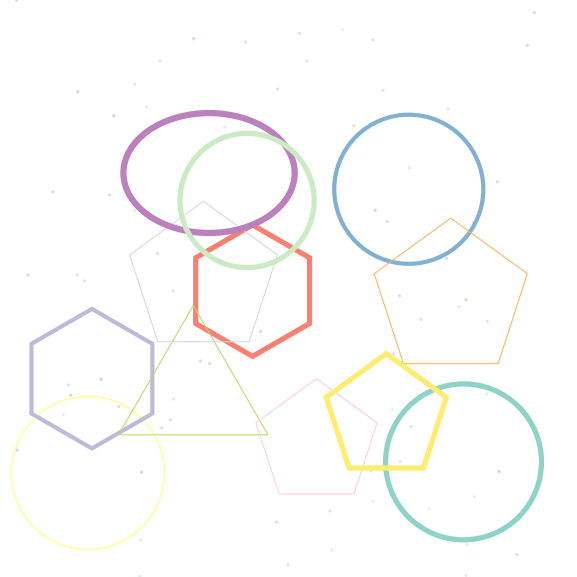[{"shape": "circle", "thickness": 2.5, "radius": 0.67, "center": [0.803, 0.199]}, {"shape": "circle", "thickness": 1, "radius": 0.66, "center": [0.152, 0.18]}, {"shape": "hexagon", "thickness": 2, "radius": 0.6, "center": [0.159, 0.343]}, {"shape": "hexagon", "thickness": 2.5, "radius": 0.57, "center": [0.437, 0.496]}, {"shape": "circle", "thickness": 2, "radius": 0.65, "center": [0.708, 0.671]}, {"shape": "pentagon", "thickness": 0.5, "radius": 0.7, "center": [0.781, 0.482]}, {"shape": "triangle", "thickness": 0.5, "radius": 0.75, "center": [0.335, 0.321]}, {"shape": "pentagon", "thickness": 0.5, "radius": 0.55, "center": [0.548, 0.233]}, {"shape": "pentagon", "thickness": 0.5, "radius": 0.67, "center": [0.352, 0.516]}, {"shape": "oval", "thickness": 3, "radius": 0.74, "center": [0.362, 0.7]}, {"shape": "circle", "thickness": 2.5, "radius": 0.58, "center": [0.428, 0.652]}, {"shape": "pentagon", "thickness": 2.5, "radius": 0.55, "center": [0.669, 0.277]}]